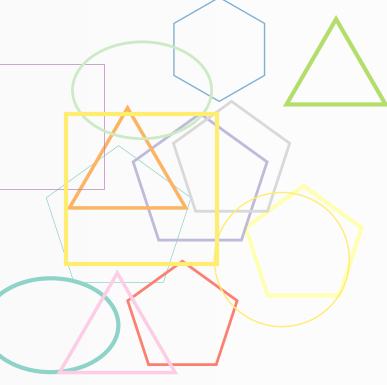[{"shape": "pentagon", "thickness": 0.5, "radius": 0.98, "center": [0.306, 0.425]}, {"shape": "oval", "thickness": 3, "radius": 0.87, "center": [0.131, 0.155]}, {"shape": "pentagon", "thickness": 3, "radius": 0.79, "center": [0.784, 0.36]}, {"shape": "pentagon", "thickness": 2, "radius": 0.91, "center": [0.516, 0.523]}, {"shape": "pentagon", "thickness": 2, "radius": 0.74, "center": [0.471, 0.173]}, {"shape": "hexagon", "thickness": 1, "radius": 0.68, "center": [0.566, 0.872]}, {"shape": "triangle", "thickness": 2.5, "radius": 0.87, "center": [0.329, 0.547]}, {"shape": "triangle", "thickness": 3, "radius": 0.74, "center": [0.867, 0.803]}, {"shape": "triangle", "thickness": 2.5, "radius": 0.86, "center": [0.303, 0.118]}, {"shape": "pentagon", "thickness": 2, "radius": 0.79, "center": [0.598, 0.579]}, {"shape": "square", "thickness": 0.5, "radius": 0.81, "center": [0.108, 0.671]}, {"shape": "oval", "thickness": 2, "radius": 0.9, "center": [0.367, 0.766]}, {"shape": "square", "thickness": 3, "radius": 0.97, "center": [0.364, 0.509]}, {"shape": "circle", "thickness": 1, "radius": 0.87, "center": [0.727, 0.326]}]